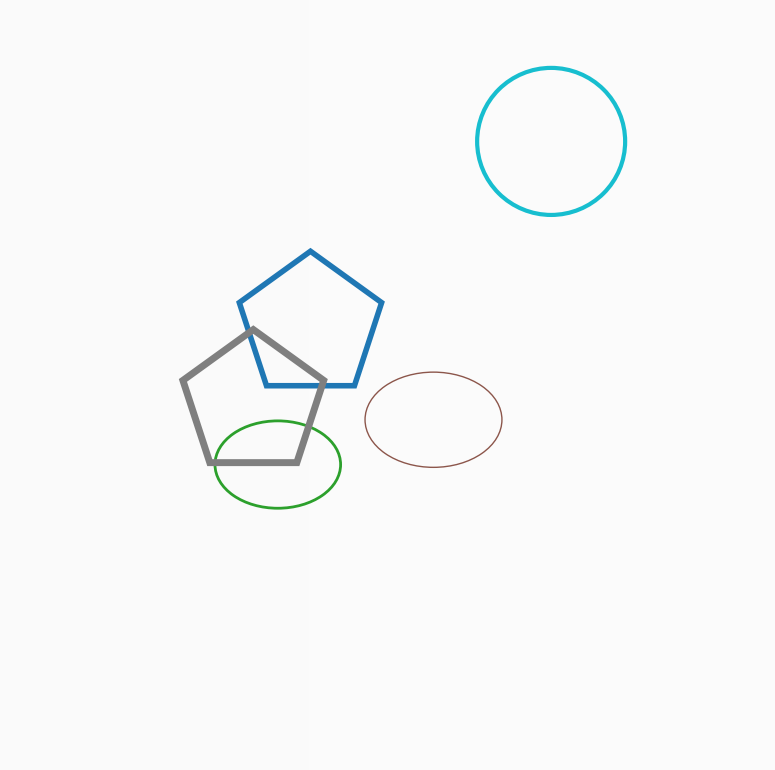[{"shape": "pentagon", "thickness": 2, "radius": 0.48, "center": [0.401, 0.577]}, {"shape": "oval", "thickness": 1, "radius": 0.41, "center": [0.358, 0.397]}, {"shape": "oval", "thickness": 0.5, "radius": 0.44, "center": [0.559, 0.455]}, {"shape": "pentagon", "thickness": 2.5, "radius": 0.48, "center": [0.327, 0.476]}, {"shape": "circle", "thickness": 1.5, "radius": 0.48, "center": [0.711, 0.816]}]